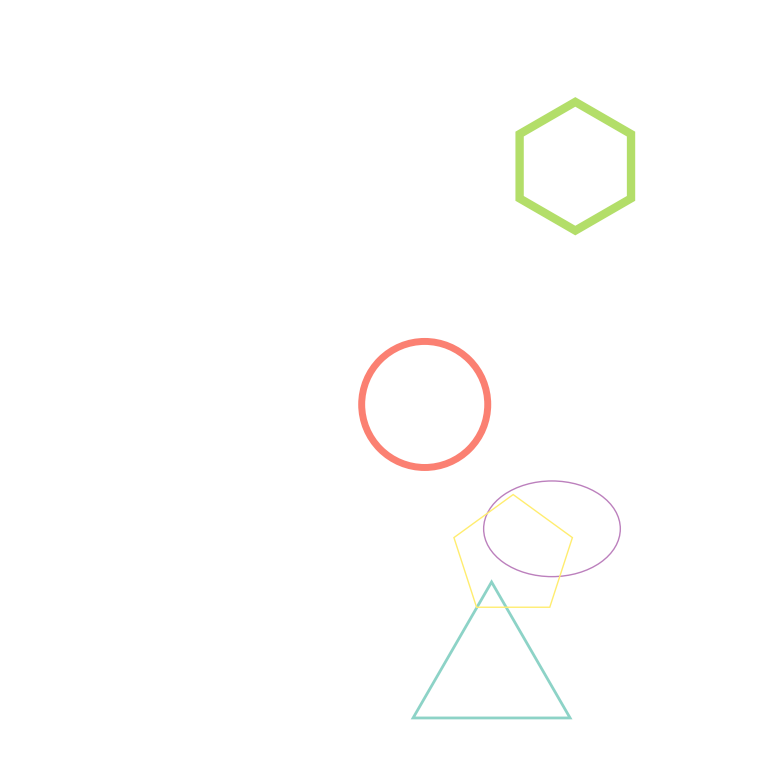[{"shape": "triangle", "thickness": 1, "radius": 0.59, "center": [0.638, 0.126]}, {"shape": "circle", "thickness": 2.5, "radius": 0.41, "center": [0.552, 0.475]}, {"shape": "hexagon", "thickness": 3, "radius": 0.42, "center": [0.747, 0.784]}, {"shape": "oval", "thickness": 0.5, "radius": 0.44, "center": [0.717, 0.313]}, {"shape": "pentagon", "thickness": 0.5, "radius": 0.4, "center": [0.666, 0.277]}]